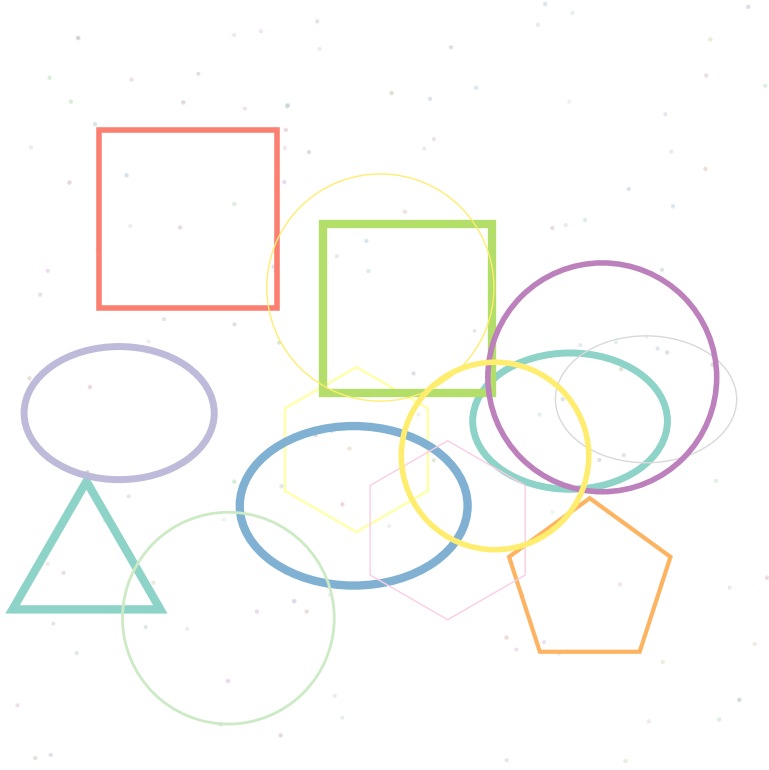[{"shape": "oval", "thickness": 2.5, "radius": 0.63, "center": [0.74, 0.453]}, {"shape": "triangle", "thickness": 3, "radius": 0.55, "center": [0.112, 0.264]}, {"shape": "hexagon", "thickness": 1, "radius": 0.54, "center": [0.463, 0.416]}, {"shape": "oval", "thickness": 2.5, "radius": 0.62, "center": [0.155, 0.464]}, {"shape": "square", "thickness": 2, "radius": 0.58, "center": [0.245, 0.716]}, {"shape": "oval", "thickness": 3, "radius": 0.74, "center": [0.459, 0.343]}, {"shape": "pentagon", "thickness": 1.5, "radius": 0.55, "center": [0.766, 0.243]}, {"shape": "square", "thickness": 3, "radius": 0.55, "center": [0.529, 0.599]}, {"shape": "hexagon", "thickness": 0.5, "radius": 0.58, "center": [0.581, 0.311]}, {"shape": "oval", "thickness": 0.5, "radius": 0.59, "center": [0.839, 0.481]}, {"shape": "circle", "thickness": 2, "radius": 0.74, "center": [0.782, 0.51]}, {"shape": "circle", "thickness": 1, "radius": 0.69, "center": [0.297, 0.197]}, {"shape": "circle", "thickness": 2, "radius": 0.61, "center": [0.643, 0.408]}, {"shape": "circle", "thickness": 0.5, "radius": 0.74, "center": [0.494, 0.627]}]